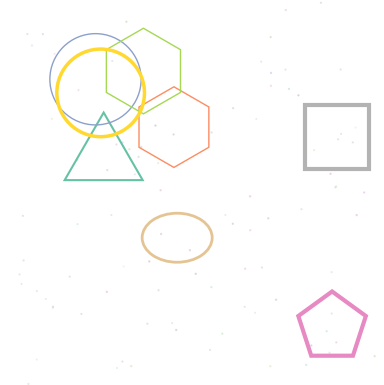[{"shape": "triangle", "thickness": 1.5, "radius": 0.58, "center": [0.269, 0.591]}, {"shape": "hexagon", "thickness": 1, "radius": 0.52, "center": [0.452, 0.67]}, {"shape": "circle", "thickness": 1, "radius": 0.59, "center": [0.248, 0.794]}, {"shape": "pentagon", "thickness": 3, "radius": 0.46, "center": [0.863, 0.151]}, {"shape": "hexagon", "thickness": 1, "radius": 0.56, "center": [0.373, 0.815]}, {"shape": "circle", "thickness": 2.5, "radius": 0.57, "center": [0.261, 0.759]}, {"shape": "oval", "thickness": 2, "radius": 0.45, "center": [0.46, 0.383]}, {"shape": "square", "thickness": 3, "radius": 0.41, "center": [0.875, 0.644]}]